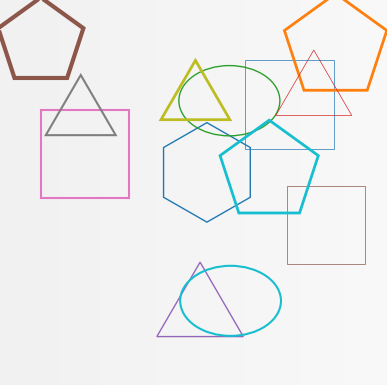[{"shape": "square", "thickness": 0.5, "radius": 0.58, "center": [0.747, 0.728]}, {"shape": "hexagon", "thickness": 1, "radius": 0.65, "center": [0.534, 0.552]}, {"shape": "pentagon", "thickness": 2, "radius": 0.69, "center": [0.866, 0.878]}, {"shape": "oval", "thickness": 1, "radius": 0.65, "center": [0.592, 0.738]}, {"shape": "triangle", "thickness": 0.5, "radius": 0.57, "center": [0.81, 0.757]}, {"shape": "triangle", "thickness": 1, "radius": 0.64, "center": [0.516, 0.19]}, {"shape": "square", "thickness": 0.5, "radius": 0.5, "center": [0.841, 0.416]}, {"shape": "pentagon", "thickness": 3, "radius": 0.58, "center": [0.105, 0.891]}, {"shape": "square", "thickness": 1.5, "radius": 0.57, "center": [0.22, 0.599]}, {"shape": "triangle", "thickness": 1.5, "radius": 0.52, "center": [0.208, 0.701]}, {"shape": "triangle", "thickness": 2, "radius": 0.51, "center": [0.504, 0.74]}, {"shape": "pentagon", "thickness": 2, "radius": 0.67, "center": [0.695, 0.555]}, {"shape": "oval", "thickness": 1.5, "radius": 0.65, "center": [0.595, 0.219]}]